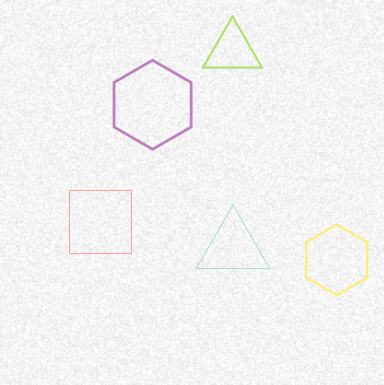[{"shape": "triangle", "thickness": 0.5, "radius": 0.55, "center": [0.605, 0.358]}, {"shape": "square", "thickness": 0.5, "radius": 0.4, "center": [0.26, 0.425]}, {"shape": "triangle", "thickness": 1.5, "radius": 0.44, "center": [0.604, 0.869]}, {"shape": "hexagon", "thickness": 2, "radius": 0.58, "center": [0.396, 0.728]}, {"shape": "hexagon", "thickness": 1.5, "radius": 0.46, "center": [0.875, 0.325]}]